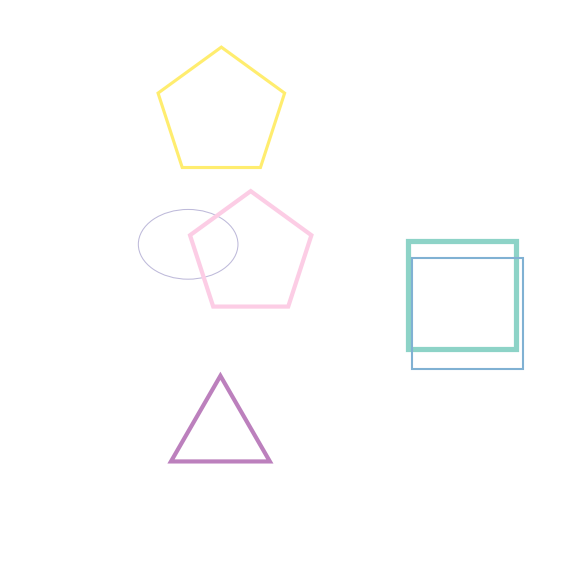[{"shape": "square", "thickness": 2.5, "radius": 0.47, "center": [0.8, 0.488]}, {"shape": "oval", "thickness": 0.5, "radius": 0.43, "center": [0.326, 0.576]}, {"shape": "square", "thickness": 1, "radius": 0.48, "center": [0.81, 0.456]}, {"shape": "pentagon", "thickness": 2, "radius": 0.55, "center": [0.434, 0.558]}, {"shape": "triangle", "thickness": 2, "radius": 0.49, "center": [0.382, 0.25]}, {"shape": "pentagon", "thickness": 1.5, "radius": 0.58, "center": [0.383, 0.802]}]